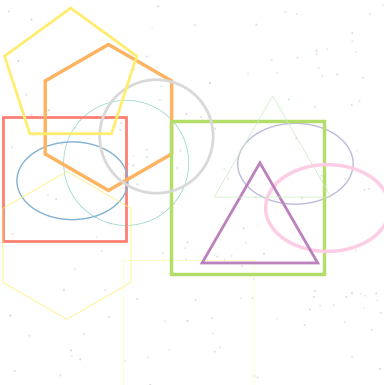[{"shape": "circle", "thickness": 0.5, "radius": 0.81, "center": [0.328, 0.577]}, {"shape": "square", "thickness": 0.5, "radius": 0.84, "center": [0.489, 0.155]}, {"shape": "oval", "thickness": 1, "radius": 0.75, "center": [0.767, 0.575]}, {"shape": "square", "thickness": 2, "radius": 0.8, "center": [0.167, 0.535]}, {"shape": "oval", "thickness": 1, "radius": 0.72, "center": [0.188, 0.53]}, {"shape": "hexagon", "thickness": 2.5, "radius": 0.95, "center": [0.282, 0.695]}, {"shape": "square", "thickness": 2.5, "radius": 0.99, "center": [0.642, 0.487]}, {"shape": "oval", "thickness": 2.5, "radius": 0.8, "center": [0.851, 0.46]}, {"shape": "circle", "thickness": 2, "radius": 0.74, "center": [0.406, 0.646]}, {"shape": "triangle", "thickness": 2, "radius": 0.87, "center": [0.675, 0.404]}, {"shape": "triangle", "thickness": 0.5, "radius": 0.88, "center": [0.708, 0.576]}, {"shape": "hexagon", "thickness": 0.5, "radius": 0.96, "center": [0.174, 0.363]}, {"shape": "pentagon", "thickness": 2, "radius": 0.9, "center": [0.184, 0.799]}]